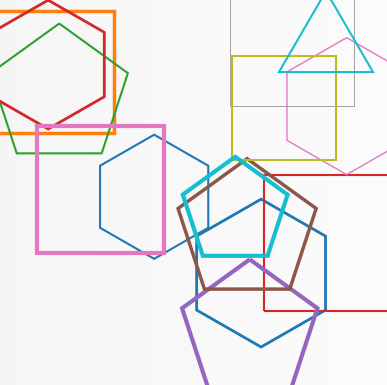[{"shape": "hexagon", "thickness": 1.5, "radius": 0.81, "center": [0.398, 0.489]}, {"shape": "hexagon", "thickness": 2, "radius": 0.96, "center": [0.674, 0.291]}, {"shape": "square", "thickness": 2.5, "radius": 0.79, "center": [0.136, 0.814]}, {"shape": "pentagon", "thickness": 1.5, "radius": 0.93, "center": [0.153, 0.752]}, {"shape": "square", "thickness": 1.5, "radius": 0.89, "center": [0.86, 0.368]}, {"shape": "hexagon", "thickness": 2, "radius": 0.84, "center": [0.124, 0.832]}, {"shape": "pentagon", "thickness": 3, "radius": 0.92, "center": [0.645, 0.143]}, {"shape": "pentagon", "thickness": 2.5, "radius": 0.94, "center": [0.638, 0.401]}, {"shape": "hexagon", "thickness": 1, "radius": 0.89, "center": [0.895, 0.724]}, {"shape": "square", "thickness": 3, "radius": 0.82, "center": [0.259, 0.508]}, {"shape": "square", "thickness": 0.5, "radius": 0.8, "center": [0.754, 0.884]}, {"shape": "square", "thickness": 1.5, "radius": 0.67, "center": [0.733, 0.719]}, {"shape": "triangle", "thickness": 1.5, "radius": 0.7, "center": [0.841, 0.883]}, {"shape": "pentagon", "thickness": 3, "radius": 0.71, "center": [0.607, 0.451]}]